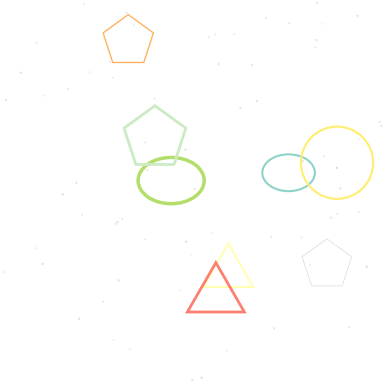[{"shape": "oval", "thickness": 1.5, "radius": 0.34, "center": [0.75, 0.551]}, {"shape": "triangle", "thickness": 1.5, "radius": 0.37, "center": [0.593, 0.292]}, {"shape": "triangle", "thickness": 2, "radius": 0.43, "center": [0.561, 0.232]}, {"shape": "pentagon", "thickness": 1, "radius": 0.34, "center": [0.333, 0.893]}, {"shape": "oval", "thickness": 2.5, "radius": 0.43, "center": [0.445, 0.531]}, {"shape": "pentagon", "thickness": 0.5, "radius": 0.34, "center": [0.849, 0.312]}, {"shape": "pentagon", "thickness": 2, "radius": 0.42, "center": [0.402, 0.641]}, {"shape": "circle", "thickness": 1.5, "radius": 0.47, "center": [0.875, 0.577]}]